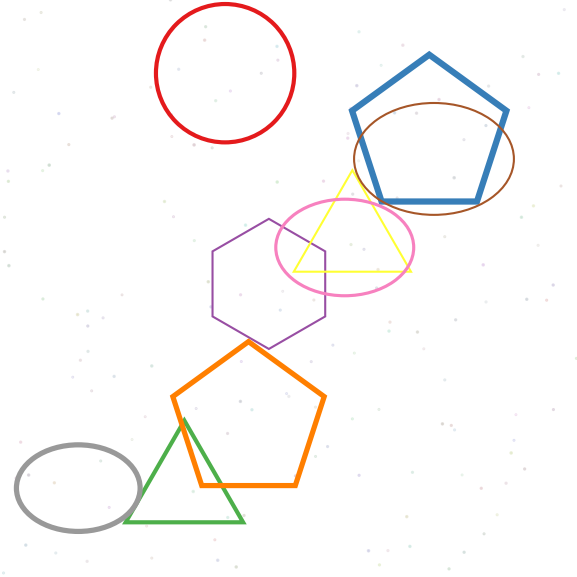[{"shape": "circle", "thickness": 2, "radius": 0.6, "center": [0.39, 0.872]}, {"shape": "pentagon", "thickness": 3, "radius": 0.7, "center": [0.743, 0.764]}, {"shape": "triangle", "thickness": 2, "radius": 0.59, "center": [0.319, 0.153]}, {"shape": "hexagon", "thickness": 1, "radius": 0.56, "center": [0.466, 0.508]}, {"shape": "pentagon", "thickness": 2.5, "radius": 0.69, "center": [0.43, 0.27]}, {"shape": "triangle", "thickness": 1, "radius": 0.59, "center": [0.61, 0.587]}, {"shape": "oval", "thickness": 1, "radius": 0.69, "center": [0.751, 0.724]}, {"shape": "oval", "thickness": 1.5, "radius": 0.6, "center": [0.597, 0.571]}, {"shape": "oval", "thickness": 2.5, "radius": 0.54, "center": [0.136, 0.154]}]